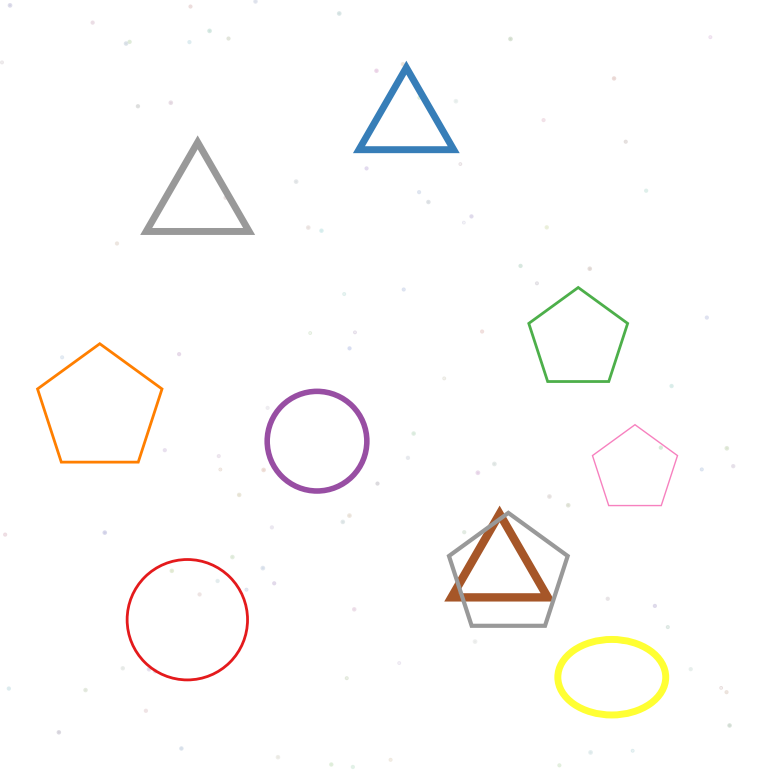[{"shape": "circle", "thickness": 1, "radius": 0.39, "center": [0.243, 0.195]}, {"shape": "triangle", "thickness": 2.5, "radius": 0.36, "center": [0.528, 0.841]}, {"shape": "pentagon", "thickness": 1, "radius": 0.34, "center": [0.751, 0.559]}, {"shape": "circle", "thickness": 2, "radius": 0.32, "center": [0.412, 0.427]}, {"shape": "pentagon", "thickness": 1, "radius": 0.42, "center": [0.13, 0.469]}, {"shape": "oval", "thickness": 2.5, "radius": 0.35, "center": [0.795, 0.121]}, {"shape": "triangle", "thickness": 3, "radius": 0.36, "center": [0.649, 0.26]}, {"shape": "pentagon", "thickness": 0.5, "radius": 0.29, "center": [0.825, 0.39]}, {"shape": "pentagon", "thickness": 1.5, "radius": 0.41, "center": [0.66, 0.253]}, {"shape": "triangle", "thickness": 2.5, "radius": 0.39, "center": [0.257, 0.738]}]